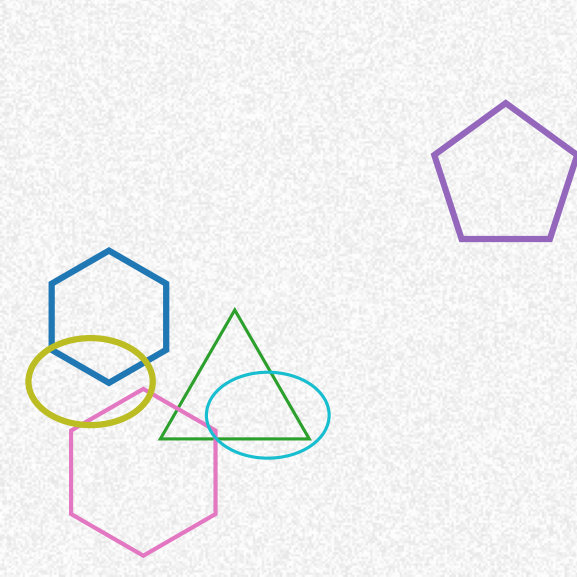[{"shape": "hexagon", "thickness": 3, "radius": 0.57, "center": [0.189, 0.451]}, {"shape": "triangle", "thickness": 1.5, "radius": 0.74, "center": [0.407, 0.314]}, {"shape": "pentagon", "thickness": 3, "radius": 0.65, "center": [0.876, 0.69]}, {"shape": "hexagon", "thickness": 2, "radius": 0.72, "center": [0.248, 0.181]}, {"shape": "oval", "thickness": 3, "radius": 0.54, "center": [0.157, 0.338]}, {"shape": "oval", "thickness": 1.5, "radius": 0.53, "center": [0.464, 0.28]}]